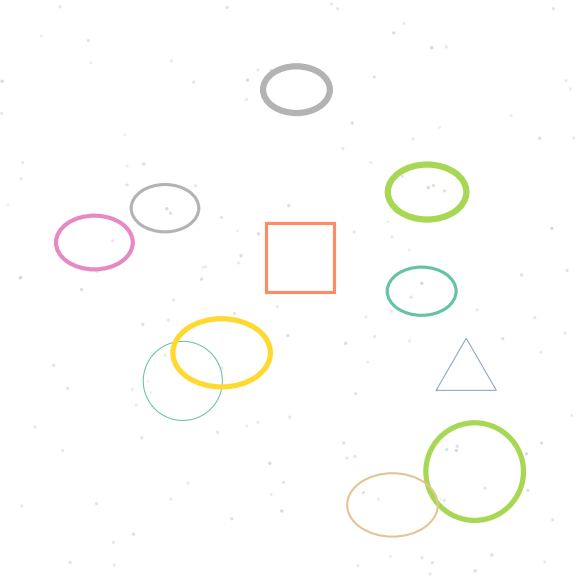[{"shape": "oval", "thickness": 1.5, "radius": 0.3, "center": [0.73, 0.495]}, {"shape": "circle", "thickness": 0.5, "radius": 0.34, "center": [0.317, 0.34]}, {"shape": "square", "thickness": 1.5, "radius": 0.3, "center": [0.519, 0.553]}, {"shape": "triangle", "thickness": 0.5, "radius": 0.3, "center": [0.807, 0.353]}, {"shape": "oval", "thickness": 2, "radius": 0.33, "center": [0.163, 0.579]}, {"shape": "oval", "thickness": 3, "radius": 0.34, "center": [0.74, 0.667]}, {"shape": "circle", "thickness": 2.5, "radius": 0.42, "center": [0.822, 0.183]}, {"shape": "oval", "thickness": 2.5, "radius": 0.42, "center": [0.384, 0.388]}, {"shape": "oval", "thickness": 1, "radius": 0.39, "center": [0.68, 0.125]}, {"shape": "oval", "thickness": 1.5, "radius": 0.29, "center": [0.286, 0.639]}, {"shape": "oval", "thickness": 3, "radius": 0.29, "center": [0.513, 0.844]}]